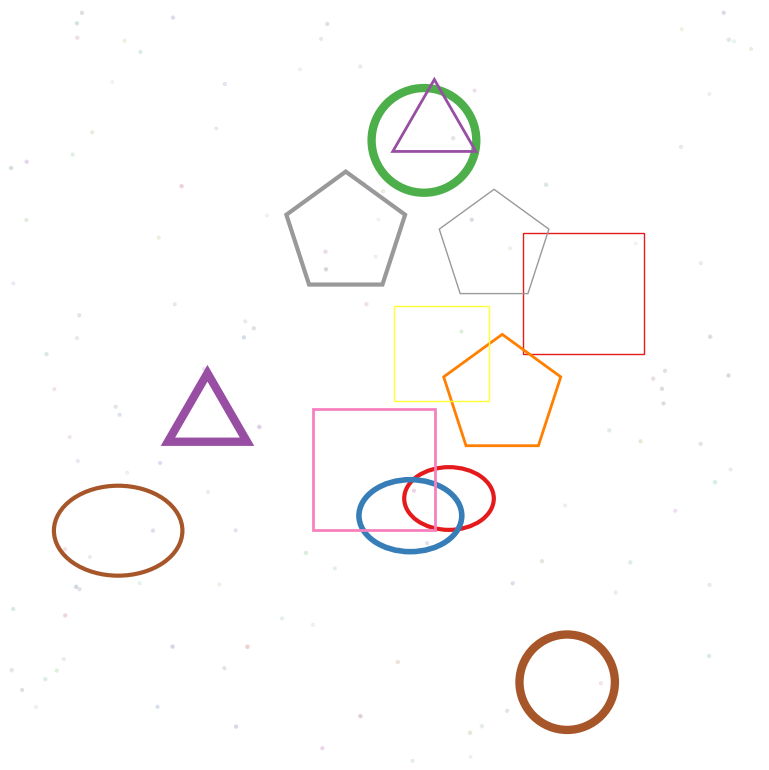[{"shape": "oval", "thickness": 1.5, "radius": 0.29, "center": [0.583, 0.353]}, {"shape": "square", "thickness": 0.5, "radius": 0.39, "center": [0.758, 0.619]}, {"shape": "oval", "thickness": 2, "radius": 0.33, "center": [0.533, 0.33]}, {"shape": "circle", "thickness": 3, "radius": 0.34, "center": [0.551, 0.818]}, {"shape": "triangle", "thickness": 3, "radius": 0.3, "center": [0.269, 0.456]}, {"shape": "triangle", "thickness": 1, "radius": 0.31, "center": [0.564, 0.834]}, {"shape": "pentagon", "thickness": 1, "radius": 0.4, "center": [0.652, 0.486]}, {"shape": "square", "thickness": 0.5, "radius": 0.31, "center": [0.573, 0.541]}, {"shape": "circle", "thickness": 3, "radius": 0.31, "center": [0.737, 0.114]}, {"shape": "oval", "thickness": 1.5, "radius": 0.42, "center": [0.153, 0.311]}, {"shape": "square", "thickness": 1, "radius": 0.39, "center": [0.486, 0.39]}, {"shape": "pentagon", "thickness": 1.5, "radius": 0.41, "center": [0.449, 0.696]}, {"shape": "pentagon", "thickness": 0.5, "radius": 0.37, "center": [0.642, 0.679]}]